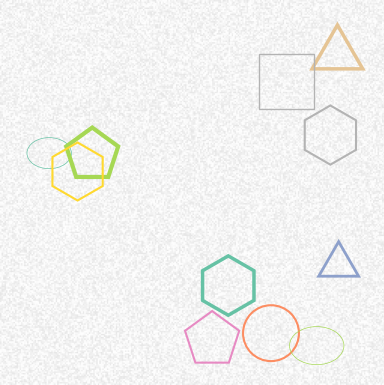[{"shape": "oval", "thickness": 0.5, "radius": 0.29, "center": [0.128, 0.602]}, {"shape": "hexagon", "thickness": 2.5, "radius": 0.39, "center": [0.593, 0.258]}, {"shape": "circle", "thickness": 1.5, "radius": 0.36, "center": [0.704, 0.135]}, {"shape": "triangle", "thickness": 2, "radius": 0.3, "center": [0.88, 0.313]}, {"shape": "pentagon", "thickness": 1.5, "radius": 0.37, "center": [0.551, 0.118]}, {"shape": "oval", "thickness": 0.5, "radius": 0.35, "center": [0.823, 0.102]}, {"shape": "pentagon", "thickness": 3, "radius": 0.35, "center": [0.24, 0.598]}, {"shape": "hexagon", "thickness": 1.5, "radius": 0.38, "center": [0.201, 0.555]}, {"shape": "triangle", "thickness": 2.5, "radius": 0.38, "center": [0.876, 0.859]}, {"shape": "hexagon", "thickness": 1.5, "radius": 0.38, "center": [0.858, 0.649]}, {"shape": "square", "thickness": 1, "radius": 0.36, "center": [0.745, 0.787]}]